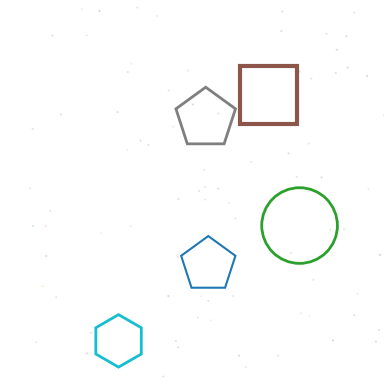[{"shape": "pentagon", "thickness": 1.5, "radius": 0.37, "center": [0.541, 0.313]}, {"shape": "circle", "thickness": 2, "radius": 0.49, "center": [0.778, 0.414]}, {"shape": "square", "thickness": 3, "radius": 0.37, "center": [0.697, 0.753]}, {"shape": "pentagon", "thickness": 2, "radius": 0.41, "center": [0.534, 0.692]}, {"shape": "hexagon", "thickness": 2, "radius": 0.34, "center": [0.308, 0.115]}]